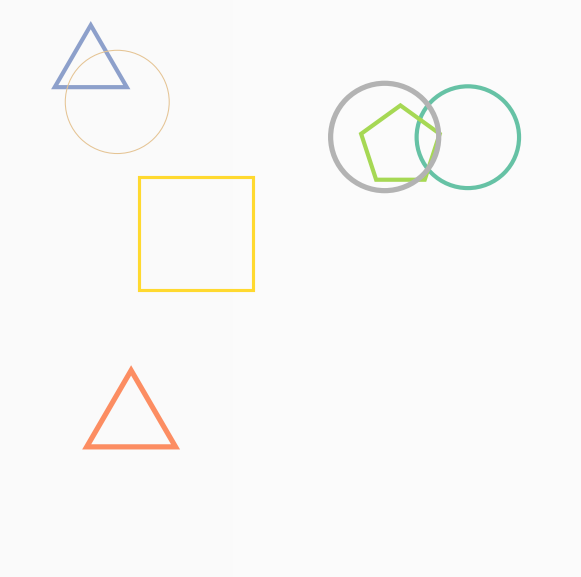[{"shape": "circle", "thickness": 2, "radius": 0.44, "center": [0.805, 0.762]}, {"shape": "triangle", "thickness": 2.5, "radius": 0.44, "center": [0.226, 0.269]}, {"shape": "triangle", "thickness": 2, "radius": 0.36, "center": [0.156, 0.884]}, {"shape": "pentagon", "thickness": 2, "radius": 0.36, "center": [0.689, 0.745]}, {"shape": "square", "thickness": 1.5, "radius": 0.49, "center": [0.337, 0.594]}, {"shape": "circle", "thickness": 0.5, "radius": 0.45, "center": [0.202, 0.823]}, {"shape": "circle", "thickness": 2.5, "radius": 0.46, "center": [0.662, 0.762]}]